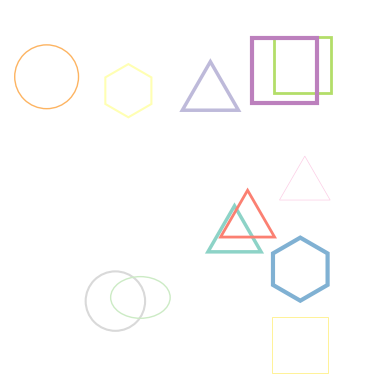[{"shape": "triangle", "thickness": 2.5, "radius": 0.4, "center": [0.609, 0.386]}, {"shape": "hexagon", "thickness": 1.5, "radius": 0.35, "center": [0.333, 0.764]}, {"shape": "triangle", "thickness": 2.5, "radius": 0.42, "center": [0.546, 0.756]}, {"shape": "triangle", "thickness": 2, "radius": 0.4, "center": [0.643, 0.425]}, {"shape": "hexagon", "thickness": 3, "radius": 0.41, "center": [0.78, 0.301]}, {"shape": "circle", "thickness": 1, "radius": 0.41, "center": [0.121, 0.801]}, {"shape": "square", "thickness": 2, "radius": 0.37, "center": [0.786, 0.831]}, {"shape": "triangle", "thickness": 0.5, "radius": 0.38, "center": [0.792, 0.518]}, {"shape": "circle", "thickness": 1.5, "radius": 0.39, "center": [0.3, 0.218]}, {"shape": "square", "thickness": 3, "radius": 0.43, "center": [0.738, 0.817]}, {"shape": "oval", "thickness": 1, "radius": 0.39, "center": [0.365, 0.227]}, {"shape": "square", "thickness": 0.5, "radius": 0.36, "center": [0.779, 0.104]}]